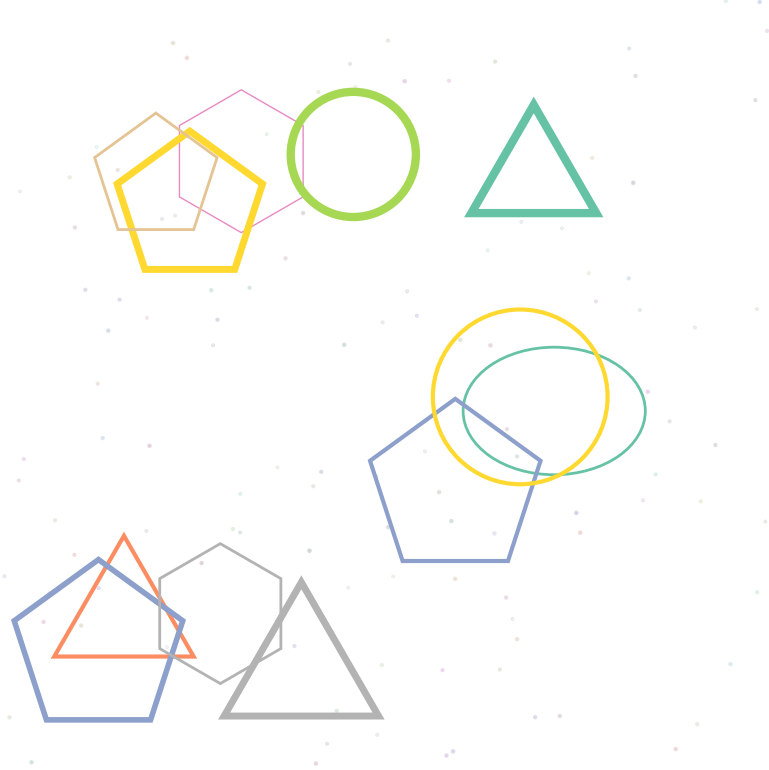[{"shape": "oval", "thickness": 1, "radius": 0.59, "center": [0.72, 0.466]}, {"shape": "triangle", "thickness": 3, "radius": 0.47, "center": [0.693, 0.77]}, {"shape": "triangle", "thickness": 1.5, "radius": 0.52, "center": [0.161, 0.2]}, {"shape": "pentagon", "thickness": 2, "radius": 0.58, "center": [0.128, 0.158]}, {"shape": "pentagon", "thickness": 1.5, "radius": 0.58, "center": [0.591, 0.366]}, {"shape": "hexagon", "thickness": 0.5, "radius": 0.46, "center": [0.313, 0.791]}, {"shape": "circle", "thickness": 3, "radius": 0.41, "center": [0.459, 0.799]}, {"shape": "circle", "thickness": 1.5, "radius": 0.57, "center": [0.676, 0.485]}, {"shape": "pentagon", "thickness": 2.5, "radius": 0.5, "center": [0.247, 0.73]}, {"shape": "pentagon", "thickness": 1, "radius": 0.42, "center": [0.202, 0.77]}, {"shape": "triangle", "thickness": 2.5, "radius": 0.58, "center": [0.391, 0.128]}, {"shape": "hexagon", "thickness": 1, "radius": 0.45, "center": [0.286, 0.203]}]